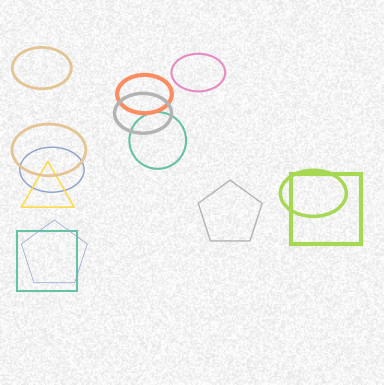[{"shape": "circle", "thickness": 1.5, "radius": 0.37, "center": [0.41, 0.635]}, {"shape": "square", "thickness": 1.5, "radius": 0.39, "center": [0.122, 0.321]}, {"shape": "oval", "thickness": 3, "radius": 0.36, "center": [0.375, 0.756]}, {"shape": "oval", "thickness": 1, "radius": 0.42, "center": [0.135, 0.559]}, {"shape": "pentagon", "thickness": 0.5, "radius": 0.45, "center": [0.141, 0.339]}, {"shape": "oval", "thickness": 1.5, "radius": 0.35, "center": [0.515, 0.812]}, {"shape": "oval", "thickness": 2.5, "radius": 0.43, "center": [0.814, 0.498]}, {"shape": "square", "thickness": 3, "radius": 0.45, "center": [0.846, 0.457]}, {"shape": "triangle", "thickness": 1, "radius": 0.4, "center": [0.124, 0.502]}, {"shape": "oval", "thickness": 2, "radius": 0.48, "center": [0.127, 0.611]}, {"shape": "oval", "thickness": 2, "radius": 0.38, "center": [0.108, 0.823]}, {"shape": "oval", "thickness": 2.5, "radius": 0.37, "center": [0.372, 0.706]}, {"shape": "pentagon", "thickness": 1, "radius": 0.44, "center": [0.598, 0.445]}]